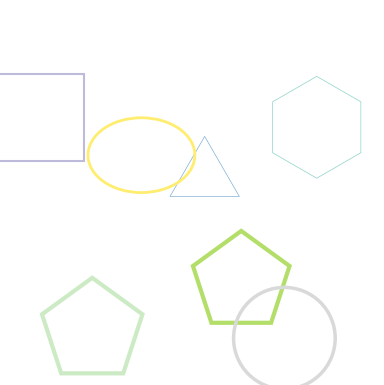[{"shape": "hexagon", "thickness": 0.5, "radius": 0.66, "center": [0.823, 0.669]}, {"shape": "square", "thickness": 1.5, "radius": 0.56, "center": [0.105, 0.695]}, {"shape": "triangle", "thickness": 0.5, "radius": 0.52, "center": [0.532, 0.542]}, {"shape": "pentagon", "thickness": 3, "radius": 0.66, "center": [0.627, 0.268]}, {"shape": "circle", "thickness": 2.5, "radius": 0.66, "center": [0.739, 0.122]}, {"shape": "pentagon", "thickness": 3, "radius": 0.69, "center": [0.24, 0.141]}, {"shape": "oval", "thickness": 2, "radius": 0.69, "center": [0.367, 0.597]}]